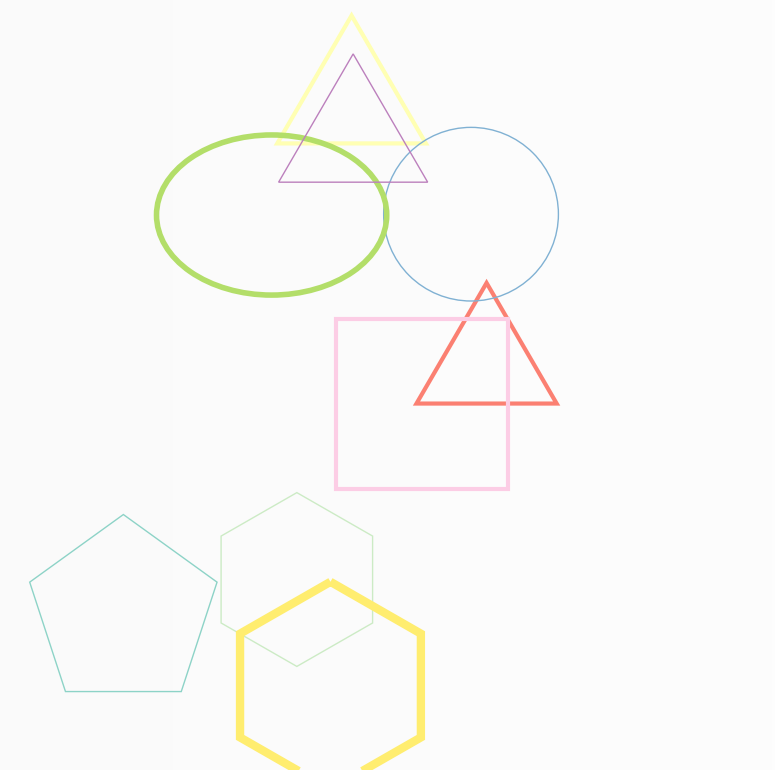[{"shape": "pentagon", "thickness": 0.5, "radius": 0.64, "center": [0.159, 0.205]}, {"shape": "triangle", "thickness": 1.5, "radius": 0.55, "center": [0.454, 0.869]}, {"shape": "triangle", "thickness": 1.5, "radius": 0.52, "center": [0.628, 0.528]}, {"shape": "circle", "thickness": 0.5, "radius": 0.56, "center": [0.608, 0.722]}, {"shape": "oval", "thickness": 2, "radius": 0.74, "center": [0.35, 0.721]}, {"shape": "square", "thickness": 1.5, "radius": 0.55, "center": [0.545, 0.475]}, {"shape": "triangle", "thickness": 0.5, "radius": 0.56, "center": [0.456, 0.819]}, {"shape": "hexagon", "thickness": 0.5, "radius": 0.56, "center": [0.383, 0.247]}, {"shape": "hexagon", "thickness": 3, "radius": 0.67, "center": [0.426, 0.11]}]